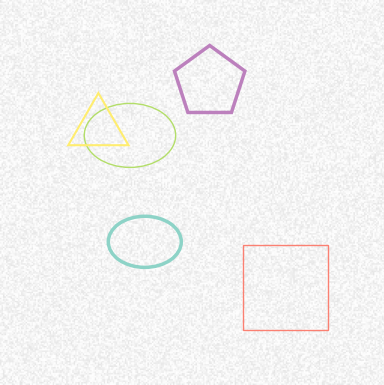[{"shape": "oval", "thickness": 2.5, "radius": 0.47, "center": [0.376, 0.372]}, {"shape": "square", "thickness": 1, "radius": 0.55, "center": [0.742, 0.253]}, {"shape": "oval", "thickness": 1, "radius": 0.59, "center": [0.338, 0.648]}, {"shape": "pentagon", "thickness": 2.5, "radius": 0.48, "center": [0.545, 0.786]}, {"shape": "triangle", "thickness": 1.5, "radius": 0.45, "center": [0.256, 0.668]}]